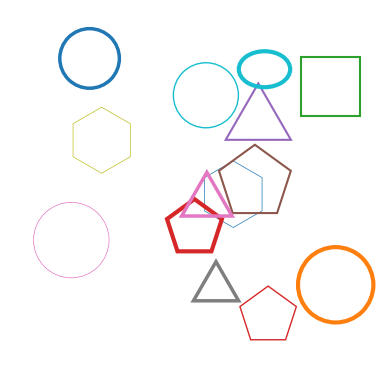[{"shape": "hexagon", "thickness": 0.5, "radius": 0.43, "center": [0.606, 0.496]}, {"shape": "circle", "thickness": 2.5, "radius": 0.39, "center": [0.233, 0.848]}, {"shape": "circle", "thickness": 3, "radius": 0.49, "center": [0.872, 0.26]}, {"shape": "square", "thickness": 1.5, "radius": 0.38, "center": [0.859, 0.775]}, {"shape": "pentagon", "thickness": 3, "radius": 0.38, "center": [0.505, 0.408]}, {"shape": "pentagon", "thickness": 1, "radius": 0.39, "center": [0.696, 0.18]}, {"shape": "triangle", "thickness": 1.5, "radius": 0.49, "center": [0.671, 0.686]}, {"shape": "pentagon", "thickness": 1.5, "radius": 0.49, "center": [0.662, 0.526]}, {"shape": "triangle", "thickness": 2.5, "radius": 0.38, "center": [0.537, 0.477]}, {"shape": "circle", "thickness": 0.5, "radius": 0.49, "center": [0.185, 0.376]}, {"shape": "triangle", "thickness": 2.5, "radius": 0.34, "center": [0.561, 0.253]}, {"shape": "hexagon", "thickness": 0.5, "radius": 0.43, "center": [0.264, 0.636]}, {"shape": "oval", "thickness": 3, "radius": 0.33, "center": [0.687, 0.82]}, {"shape": "circle", "thickness": 1, "radius": 0.42, "center": [0.535, 0.753]}]